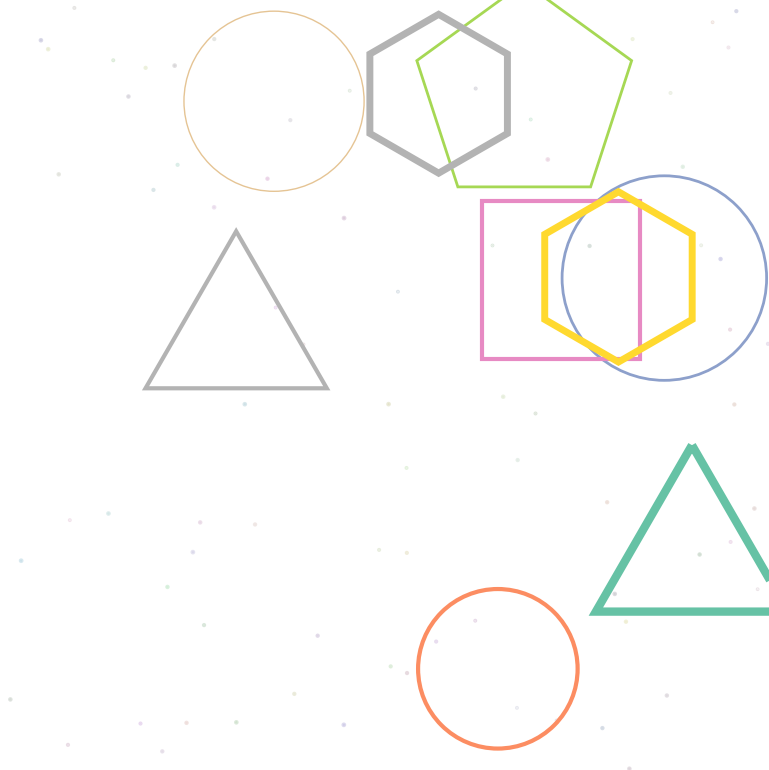[{"shape": "triangle", "thickness": 3, "radius": 0.72, "center": [0.899, 0.278]}, {"shape": "circle", "thickness": 1.5, "radius": 0.52, "center": [0.647, 0.131]}, {"shape": "circle", "thickness": 1, "radius": 0.66, "center": [0.863, 0.639]}, {"shape": "square", "thickness": 1.5, "radius": 0.51, "center": [0.729, 0.636]}, {"shape": "pentagon", "thickness": 1, "radius": 0.73, "center": [0.681, 0.876]}, {"shape": "hexagon", "thickness": 2.5, "radius": 0.55, "center": [0.803, 0.64]}, {"shape": "circle", "thickness": 0.5, "radius": 0.58, "center": [0.356, 0.869]}, {"shape": "hexagon", "thickness": 2.5, "radius": 0.52, "center": [0.57, 0.878]}, {"shape": "triangle", "thickness": 1.5, "radius": 0.68, "center": [0.307, 0.564]}]